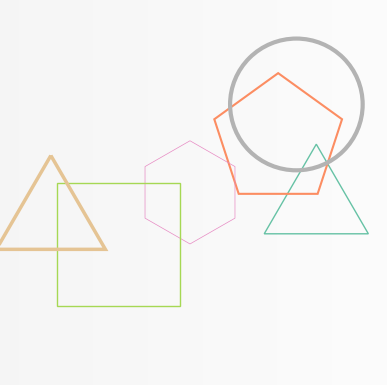[{"shape": "triangle", "thickness": 1, "radius": 0.78, "center": [0.816, 0.47]}, {"shape": "pentagon", "thickness": 1.5, "radius": 0.87, "center": [0.718, 0.637]}, {"shape": "hexagon", "thickness": 0.5, "radius": 0.67, "center": [0.49, 0.5]}, {"shape": "square", "thickness": 1, "radius": 0.8, "center": [0.305, 0.364]}, {"shape": "triangle", "thickness": 2.5, "radius": 0.81, "center": [0.131, 0.434]}, {"shape": "circle", "thickness": 3, "radius": 0.86, "center": [0.765, 0.729]}]